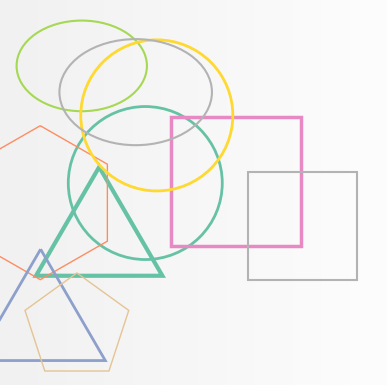[{"shape": "circle", "thickness": 2, "radius": 0.99, "center": [0.375, 0.525]}, {"shape": "triangle", "thickness": 3, "radius": 0.94, "center": [0.256, 0.378]}, {"shape": "hexagon", "thickness": 1, "radius": 1.0, "center": [0.104, 0.474]}, {"shape": "triangle", "thickness": 2, "radius": 0.96, "center": [0.105, 0.16]}, {"shape": "square", "thickness": 2.5, "radius": 0.84, "center": [0.609, 0.529]}, {"shape": "oval", "thickness": 1.5, "radius": 0.84, "center": [0.211, 0.829]}, {"shape": "circle", "thickness": 2, "radius": 0.98, "center": [0.405, 0.7]}, {"shape": "pentagon", "thickness": 1, "radius": 0.7, "center": [0.198, 0.15]}, {"shape": "oval", "thickness": 1.5, "radius": 0.98, "center": [0.35, 0.761]}, {"shape": "square", "thickness": 1.5, "radius": 0.7, "center": [0.781, 0.412]}]